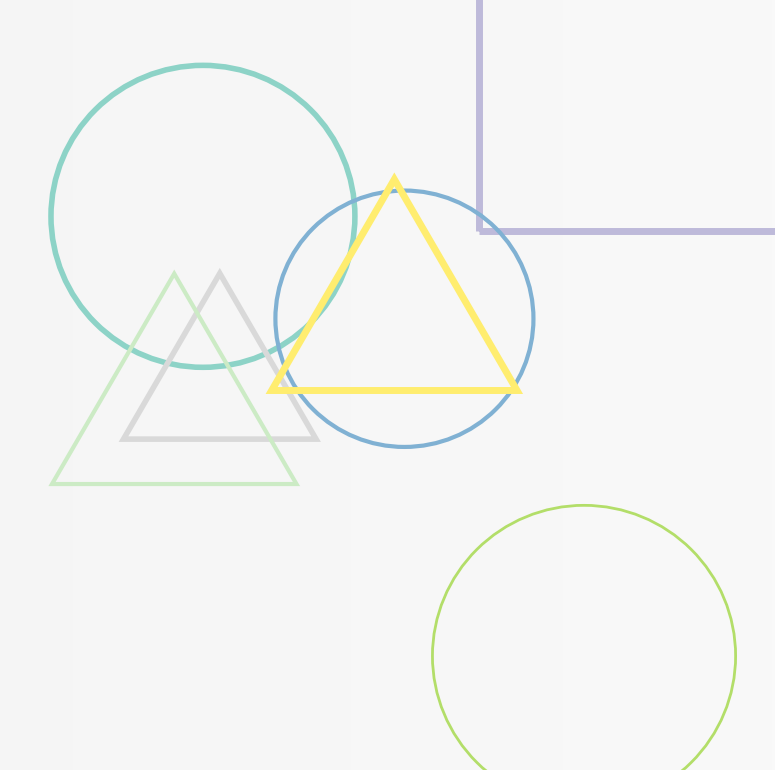[{"shape": "circle", "thickness": 2, "radius": 0.98, "center": [0.262, 0.719]}, {"shape": "square", "thickness": 2.5, "radius": 0.97, "center": [0.813, 0.895]}, {"shape": "circle", "thickness": 1.5, "radius": 0.83, "center": [0.522, 0.586]}, {"shape": "circle", "thickness": 1, "radius": 0.98, "center": [0.754, 0.148]}, {"shape": "triangle", "thickness": 2, "radius": 0.72, "center": [0.284, 0.501]}, {"shape": "triangle", "thickness": 1.5, "radius": 0.91, "center": [0.225, 0.462]}, {"shape": "triangle", "thickness": 2.5, "radius": 0.91, "center": [0.509, 0.584]}]